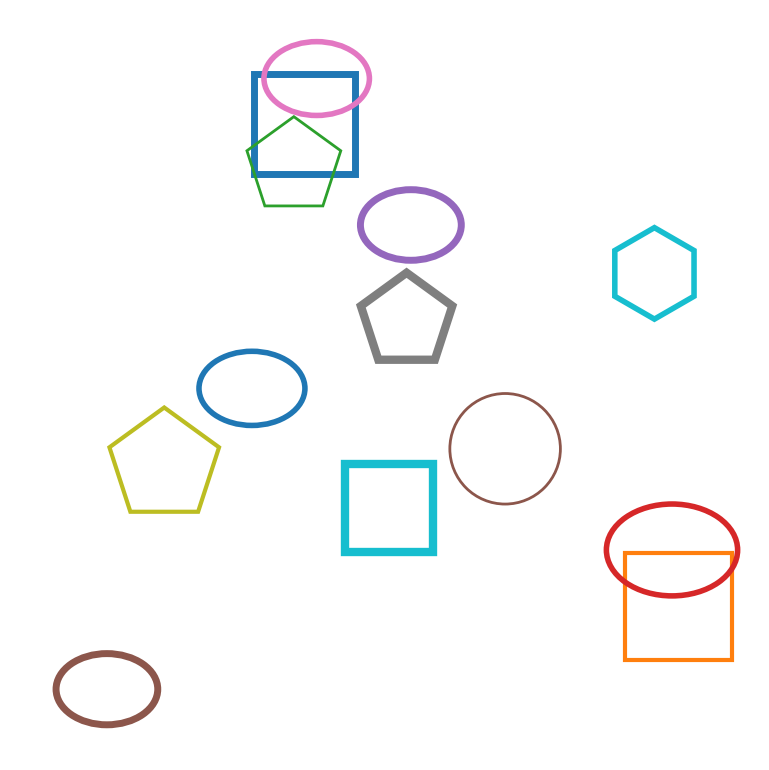[{"shape": "oval", "thickness": 2, "radius": 0.34, "center": [0.327, 0.496]}, {"shape": "square", "thickness": 2.5, "radius": 0.33, "center": [0.395, 0.839]}, {"shape": "square", "thickness": 1.5, "radius": 0.35, "center": [0.881, 0.213]}, {"shape": "pentagon", "thickness": 1, "radius": 0.32, "center": [0.382, 0.784]}, {"shape": "oval", "thickness": 2, "radius": 0.43, "center": [0.873, 0.286]}, {"shape": "oval", "thickness": 2.5, "radius": 0.33, "center": [0.534, 0.708]}, {"shape": "oval", "thickness": 2.5, "radius": 0.33, "center": [0.139, 0.105]}, {"shape": "circle", "thickness": 1, "radius": 0.36, "center": [0.656, 0.417]}, {"shape": "oval", "thickness": 2, "radius": 0.34, "center": [0.411, 0.898]}, {"shape": "pentagon", "thickness": 3, "radius": 0.31, "center": [0.528, 0.583]}, {"shape": "pentagon", "thickness": 1.5, "radius": 0.37, "center": [0.213, 0.396]}, {"shape": "hexagon", "thickness": 2, "radius": 0.3, "center": [0.85, 0.645]}, {"shape": "square", "thickness": 3, "radius": 0.29, "center": [0.506, 0.34]}]